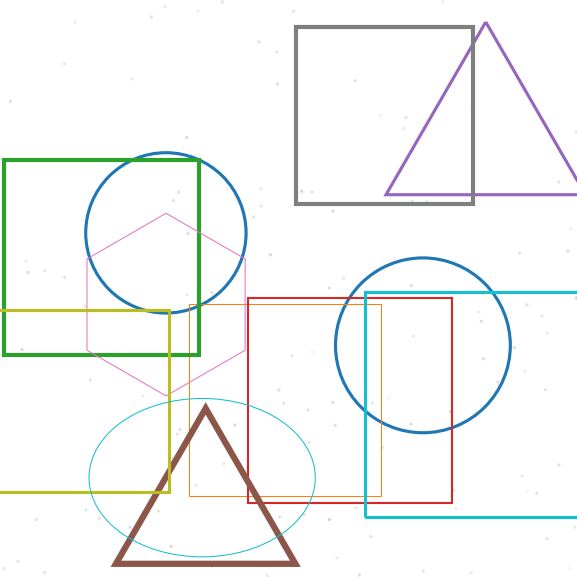[{"shape": "circle", "thickness": 1.5, "radius": 0.69, "center": [0.287, 0.596]}, {"shape": "circle", "thickness": 1.5, "radius": 0.76, "center": [0.732, 0.401]}, {"shape": "square", "thickness": 0.5, "radius": 0.83, "center": [0.494, 0.306]}, {"shape": "square", "thickness": 2, "radius": 0.84, "center": [0.175, 0.553]}, {"shape": "square", "thickness": 1, "radius": 0.89, "center": [0.606, 0.306]}, {"shape": "triangle", "thickness": 1.5, "radius": 1.0, "center": [0.841, 0.762]}, {"shape": "triangle", "thickness": 3, "radius": 0.9, "center": [0.356, 0.113]}, {"shape": "hexagon", "thickness": 0.5, "radius": 0.79, "center": [0.288, 0.472]}, {"shape": "square", "thickness": 2, "radius": 0.77, "center": [0.666, 0.799]}, {"shape": "square", "thickness": 1.5, "radius": 0.78, "center": [0.135, 0.305]}, {"shape": "oval", "thickness": 0.5, "radius": 0.98, "center": [0.35, 0.172]}, {"shape": "square", "thickness": 1.5, "radius": 0.98, "center": [0.826, 0.299]}]